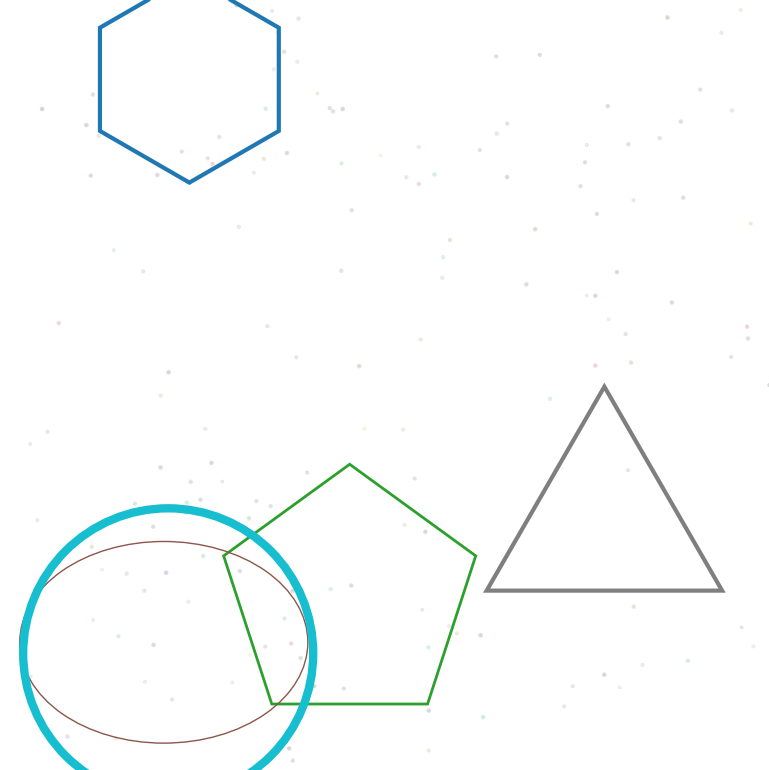[{"shape": "hexagon", "thickness": 1.5, "radius": 0.67, "center": [0.246, 0.897]}, {"shape": "pentagon", "thickness": 1, "radius": 0.86, "center": [0.454, 0.225]}, {"shape": "oval", "thickness": 0.5, "radius": 0.94, "center": [0.213, 0.166]}, {"shape": "triangle", "thickness": 1.5, "radius": 0.88, "center": [0.785, 0.321]}, {"shape": "circle", "thickness": 3, "radius": 0.94, "center": [0.218, 0.152]}]